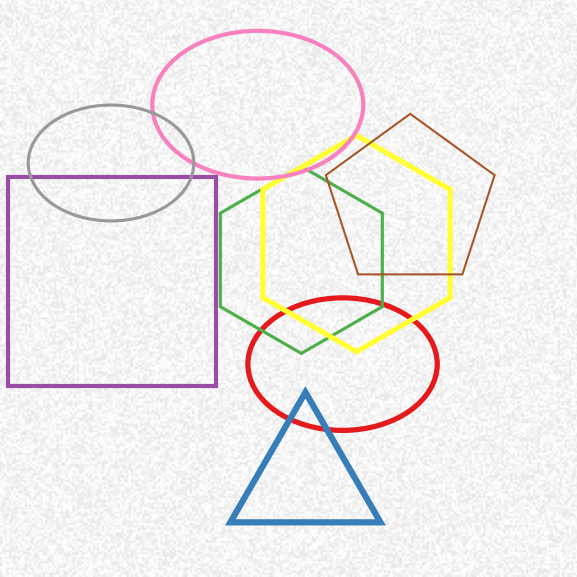[{"shape": "oval", "thickness": 2.5, "radius": 0.82, "center": [0.593, 0.369]}, {"shape": "triangle", "thickness": 3, "radius": 0.75, "center": [0.529, 0.17]}, {"shape": "hexagon", "thickness": 1.5, "radius": 0.81, "center": [0.522, 0.549]}, {"shape": "square", "thickness": 2, "radius": 0.9, "center": [0.194, 0.511]}, {"shape": "hexagon", "thickness": 2.5, "radius": 0.94, "center": [0.617, 0.577]}, {"shape": "pentagon", "thickness": 1, "radius": 0.77, "center": [0.71, 0.648]}, {"shape": "oval", "thickness": 2, "radius": 0.91, "center": [0.446, 0.818]}, {"shape": "oval", "thickness": 1.5, "radius": 0.72, "center": [0.192, 0.717]}]